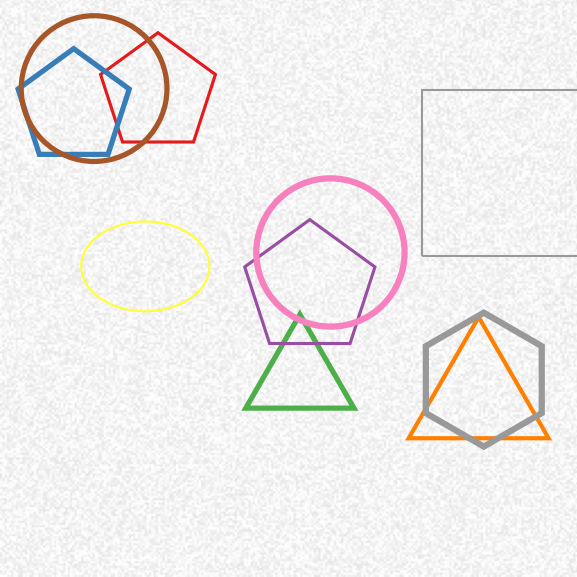[{"shape": "pentagon", "thickness": 1.5, "radius": 0.52, "center": [0.274, 0.838]}, {"shape": "pentagon", "thickness": 2.5, "radius": 0.51, "center": [0.128, 0.814]}, {"shape": "triangle", "thickness": 2.5, "radius": 0.54, "center": [0.519, 0.346]}, {"shape": "pentagon", "thickness": 1.5, "radius": 0.59, "center": [0.537, 0.5]}, {"shape": "triangle", "thickness": 2, "radius": 0.7, "center": [0.829, 0.31]}, {"shape": "oval", "thickness": 1, "radius": 0.56, "center": [0.252, 0.538]}, {"shape": "circle", "thickness": 2.5, "radius": 0.63, "center": [0.163, 0.846]}, {"shape": "circle", "thickness": 3, "radius": 0.64, "center": [0.572, 0.562]}, {"shape": "hexagon", "thickness": 3, "radius": 0.58, "center": [0.838, 0.342]}, {"shape": "square", "thickness": 1, "radius": 0.72, "center": [0.874, 0.699]}]